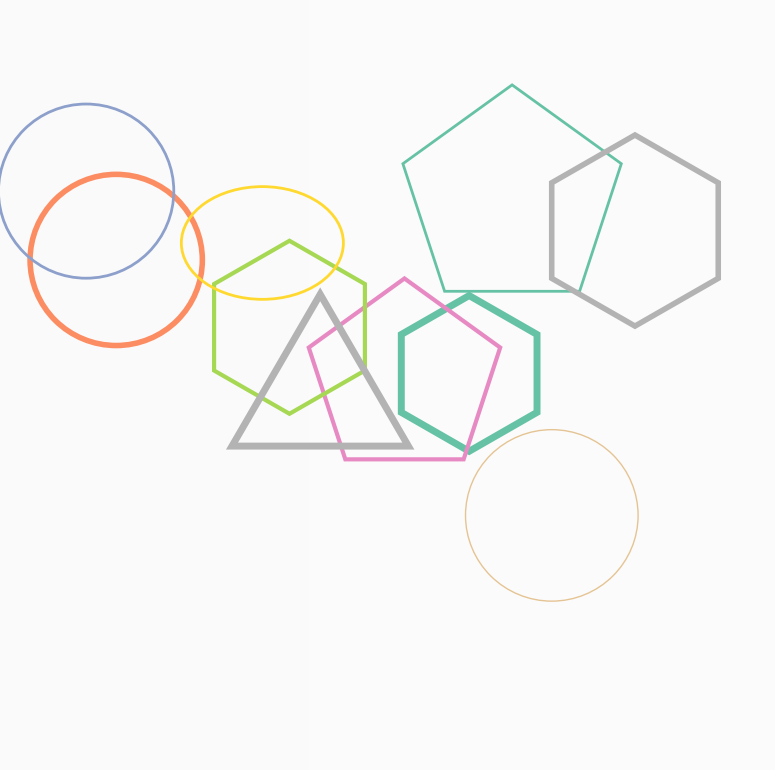[{"shape": "pentagon", "thickness": 1, "radius": 0.74, "center": [0.661, 0.742]}, {"shape": "hexagon", "thickness": 2.5, "radius": 0.51, "center": [0.605, 0.515]}, {"shape": "circle", "thickness": 2, "radius": 0.56, "center": [0.15, 0.662]}, {"shape": "circle", "thickness": 1, "radius": 0.57, "center": [0.111, 0.752]}, {"shape": "pentagon", "thickness": 1.5, "radius": 0.65, "center": [0.522, 0.509]}, {"shape": "hexagon", "thickness": 1.5, "radius": 0.56, "center": [0.374, 0.575]}, {"shape": "oval", "thickness": 1, "radius": 0.52, "center": [0.339, 0.684]}, {"shape": "circle", "thickness": 0.5, "radius": 0.56, "center": [0.712, 0.331]}, {"shape": "triangle", "thickness": 2.5, "radius": 0.66, "center": [0.413, 0.486]}, {"shape": "hexagon", "thickness": 2, "radius": 0.62, "center": [0.819, 0.701]}]